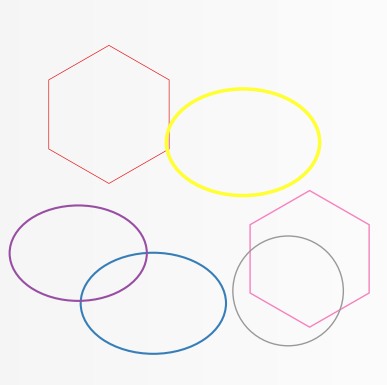[{"shape": "hexagon", "thickness": 0.5, "radius": 0.9, "center": [0.281, 0.703]}, {"shape": "oval", "thickness": 1.5, "radius": 0.94, "center": [0.396, 0.212]}, {"shape": "oval", "thickness": 1.5, "radius": 0.89, "center": [0.202, 0.342]}, {"shape": "oval", "thickness": 2.5, "radius": 0.99, "center": [0.627, 0.631]}, {"shape": "hexagon", "thickness": 1, "radius": 0.89, "center": [0.799, 0.328]}, {"shape": "circle", "thickness": 1, "radius": 0.71, "center": [0.743, 0.244]}]